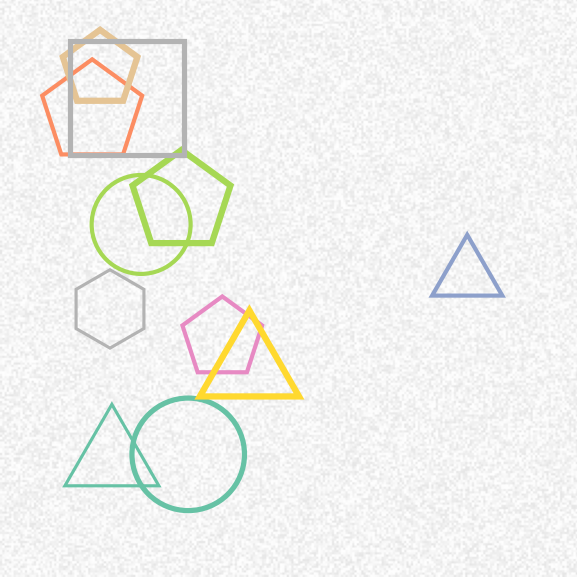[{"shape": "triangle", "thickness": 1.5, "radius": 0.47, "center": [0.194, 0.205]}, {"shape": "circle", "thickness": 2.5, "radius": 0.49, "center": [0.326, 0.212]}, {"shape": "pentagon", "thickness": 2, "radius": 0.46, "center": [0.16, 0.805]}, {"shape": "triangle", "thickness": 2, "radius": 0.35, "center": [0.809, 0.522]}, {"shape": "pentagon", "thickness": 2, "radius": 0.36, "center": [0.385, 0.413]}, {"shape": "pentagon", "thickness": 3, "radius": 0.45, "center": [0.314, 0.65]}, {"shape": "circle", "thickness": 2, "radius": 0.43, "center": [0.244, 0.61]}, {"shape": "triangle", "thickness": 3, "radius": 0.5, "center": [0.432, 0.362]}, {"shape": "pentagon", "thickness": 3, "radius": 0.34, "center": [0.173, 0.88]}, {"shape": "hexagon", "thickness": 1.5, "radius": 0.34, "center": [0.19, 0.464]}, {"shape": "square", "thickness": 2.5, "radius": 0.5, "center": [0.22, 0.83]}]